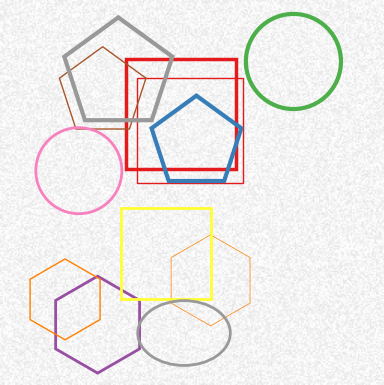[{"shape": "square", "thickness": 2.5, "radius": 0.71, "center": [0.47, 0.705]}, {"shape": "square", "thickness": 1, "radius": 0.69, "center": [0.494, 0.661]}, {"shape": "pentagon", "thickness": 3, "radius": 0.61, "center": [0.51, 0.629]}, {"shape": "circle", "thickness": 3, "radius": 0.62, "center": [0.762, 0.84]}, {"shape": "hexagon", "thickness": 2, "radius": 0.63, "center": [0.254, 0.157]}, {"shape": "hexagon", "thickness": 0.5, "radius": 0.59, "center": [0.547, 0.272]}, {"shape": "hexagon", "thickness": 1, "radius": 0.52, "center": [0.169, 0.222]}, {"shape": "square", "thickness": 2, "radius": 0.59, "center": [0.431, 0.342]}, {"shape": "pentagon", "thickness": 1, "radius": 0.59, "center": [0.267, 0.76]}, {"shape": "circle", "thickness": 2, "radius": 0.56, "center": [0.205, 0.557]}, {"shape": "oval", "thickness": 2, "radius": 0.6, "center": [0.478, 0.135]}, {"shape": "pentagon", "thickness": 3, "radius": 0.74, "center": [0.307, 0.807]}]